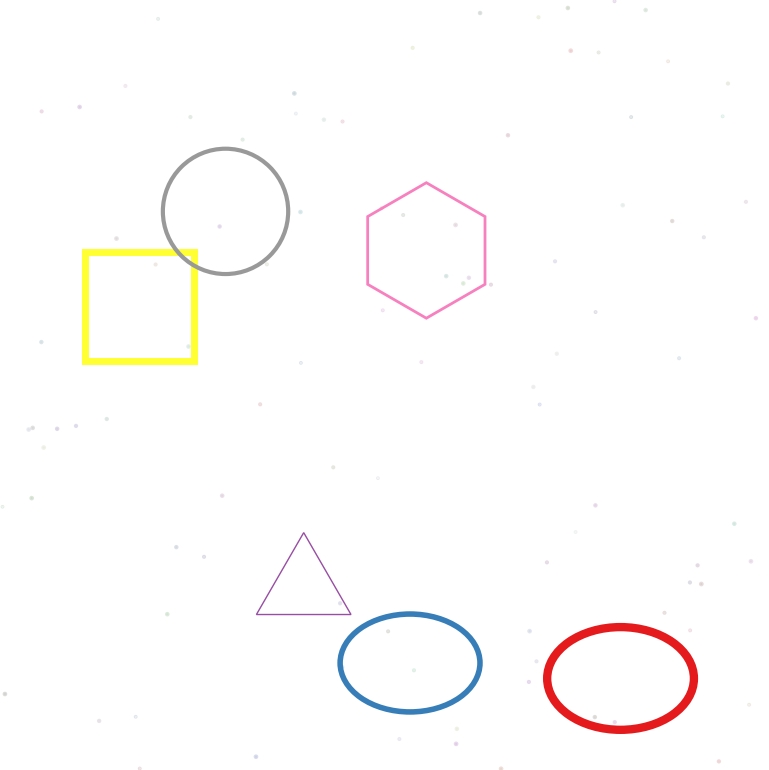[{"shape": "oval", "thickness": 3, "radius": 0.48, "center": [0.806, 0.119]}, {"shape": "oval", "thickness": 2, "radius": 0.45, "center": [0.533, 0.139]}, {"shape": "triangle", "thickness": 0.5, "radius": 0.35, "center": [0.394, 0.237]}, {"shape": "square", "thickness": 2.5, "radius": 0.35, "center": [0.182, 0.602]}, {"shape": "hexagon", "thickness": 1, "radius": 0.44, "center": [0.554, 0.675]}, {"shape": "circle", "thickness": 1.5, "radius": 0.41, "center": [0.293, 0.725]}]